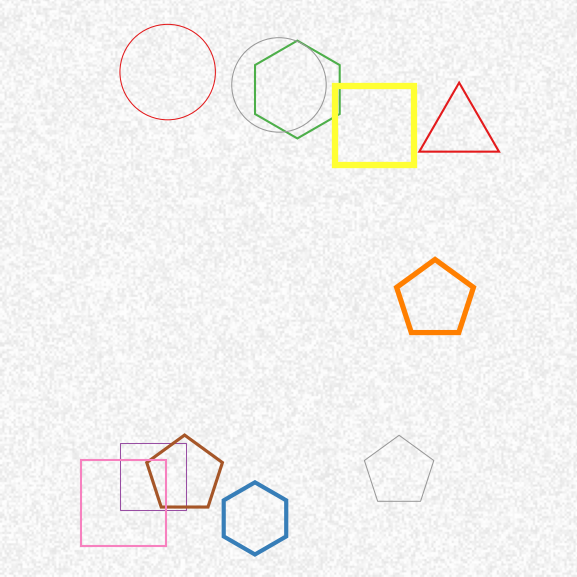[{"shape": "triangle", "thickness": 1, "radius": 0.4, "center": [0.795, 0.776]}, {"shape": "circle", "thickness": 0.5, "radius": 0.41, "center": [0.29, 0.874]}, {"shape": "hexagon", "thickness": 2, "radius": 0.31, "center": [0.442, 0.101]}, {"shape": "hexagon", "thickness": 1, "radius": 0.42, "center": [0.515, 0.844]}, {"shape": "square", "thickness": 0.5, "radius": 0.29, "center": [0.265, 0.174]}, {"shape": "pentagon", "thickness": 2.5, "radius": 0.35, "center": [0.753, 0.48]}, {"shape": "square", "thickness": 3, "radius": 0.34, "center": [0.649, 0.782]}, {"shape": "pentagon", "thickness": 1.5, "radius": 0.34, "center": [0.32, 0.177]}, {"shape": "square", "thickness": 1, "radius": 0.37, "center": [0.214, 0.128]}, {"shape": "pentagon", "thickness": 0.5, "radius": 0.32, "center": [0.691, 0.182]}, {"shape": "circle", "thickness": 0.5, "radius": 0.41, "center": [0.483, 0.852]}]